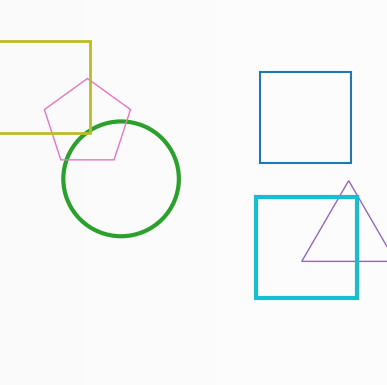[{"shape": "square", "thickness": 1.5, "radius": 0.59, "center": [0.789, 0.695]}, {"shape": "circle", "thickness": 3, "radius": 0.75, "center": [0.312, 0.535]}, {"shape": "triangle", "thickness": 1, "radius": 0.7, "center": [0.9, 0.391]}, {"shape": "pentagon", "thickness": 1, "radius": 0.58, "center": [0.226, 0.679]}, {"shape": "square", "thickness": 2, "radius": 0.59, "center": [0.113, 0.774]}, {"shape": "square", "thickness": 3, "radius": 0.66, "center": [0.791, 0.357]}]